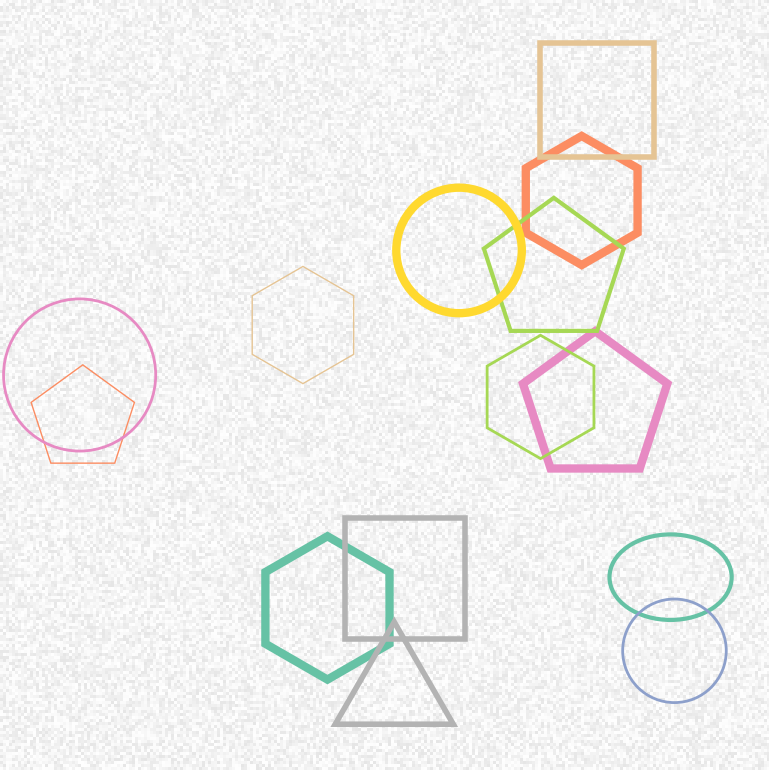[{"shape": "oval", "thickness": 1.5, "radius": 0.4, "center": [0.871, 0.25]}, {"shape": "hexagon", "thickness": 3, "radius": 0.47, "center": [0.425, 0.21]}, {"shape": "hexagon", "thickness": 3, "radius": 0.42, "center": [0.755, 0.74]}, {"shape": "pentagon", "thickness": 0.5, "radius": 0.35, "center": [0.108, 0.456]}, {"shape": "circle", "thickness": 1, "radius": 0.34, "center": [0.876, 0.155]}, {"shape": "pentagon", "thickness": 3, "radius": 0.49, "center": [0.773, 0.471]}, {"shape": "circle", "thickness": 1, "radius": 0.49, "center": [0.103, 0.513]}, {"shape": "hexagon", "thickness": 1, "radius": 0.4, "center": [0.702, 0.485]}, {"shape": "pentagon", "thickness": 1.5, "radius": 0.48, "center": [0.719, 0.648]}, {"shape": "circle", "thickness": 3, "radius": 0.41, "center": [0.596, 0.675]}, {"shape": "hexagon", "thickness": 0.5, "radius": 0.38, "center": [0.393, 0.578]}, {"shape": "square", "thickness": 2, "radius": 0.37, "center": [0.776, 0.871]}, {"shape": "square", "thickness": 2, "radius": 0.39, "center": [0.526, 0.249]}, {"shape": "triangle", "thickness": 2, "radius": 0.44, "center": [0.512, 0.104]}]